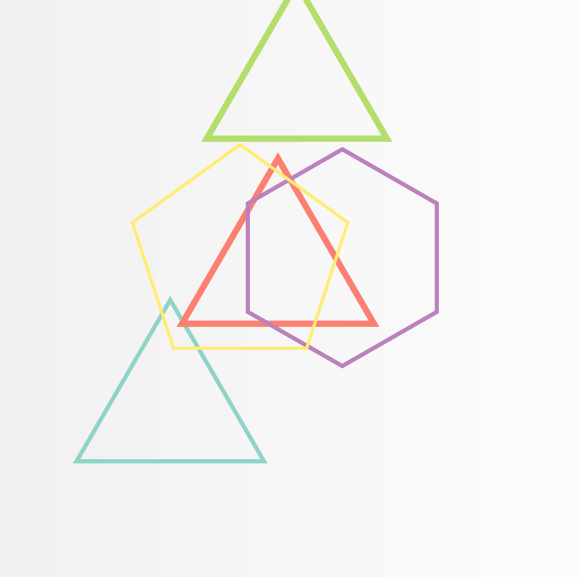[{"shape": "triangle", "thickness": 2, "radius": 0.93, "center": [0.293, 0.294]}, {"shape": "triangle", "thickness": 3, "radius": 0.95, "center": [0.478, 0.534]}, {"shape": "triangle", "thickness": 3, "radius": 0.9, "center": [0.511, 0.849]}, {"shape": "hexagon", "thickness": 2, "radius": 0.94, "center": [0.589, 0.553]}, {"shape": "pentagon", "thickness": 1.5, "radius": 0.97, "center": [0.413, 0.554]}]